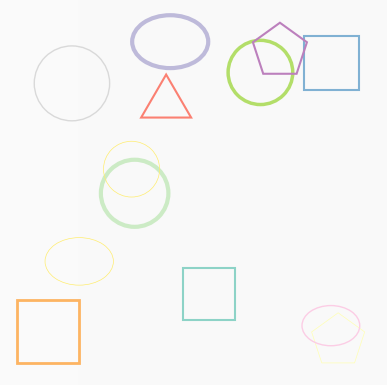[{"shape": "square", "thickness": 1.5, "radius": 0.33, "center": [0.538, 0.237]}, {"shape": "pentagon", "thickness": 0.5, "radius": 0.36, "center": [0.873, 0.116]}, {"shape": "oval", "thickness": 3, "radius": 0.49, "center": [0.439, 0.892]}, {"shape": "triangle", "thickness": 1.5, "radius": 0.37, "center": [0.429, 0.732]}, {"shape": "square", "thickness": 1.5, "radius": 0.36, "center": [0.854, 0.836]}, {"shape": "square", "thickness": 2, "radius": 0.41, "center": [0.124, 0.139]}, {"shape": "circle", "thickness": 2.5, "radius": 0.42, "center": [0.672, 0.812]}, {"shape": "oval", "thickness": 1, "radius": 0.37, "center": [0.854, 0.154]}, {"shape": "circle", "thickness": 1, "radius": 0.49, "center": [0.186, 0.783]}, {"shape": "pentagon", "thickness": 1.5, "radius": 0.37, "center": [0.722, 0.868]}, {"shape": "circle", "thickness": 3, "radius": 0.44, "center": [0.347, 0.498]}, {"shape": "oval", "thickness": 0.5, "radius": 0.44, "center": [0.204, 0.321]}, {"shape": "circle", "thickness": 0.5, "radius": 0.36, "center": [0.339, 0.561]}]